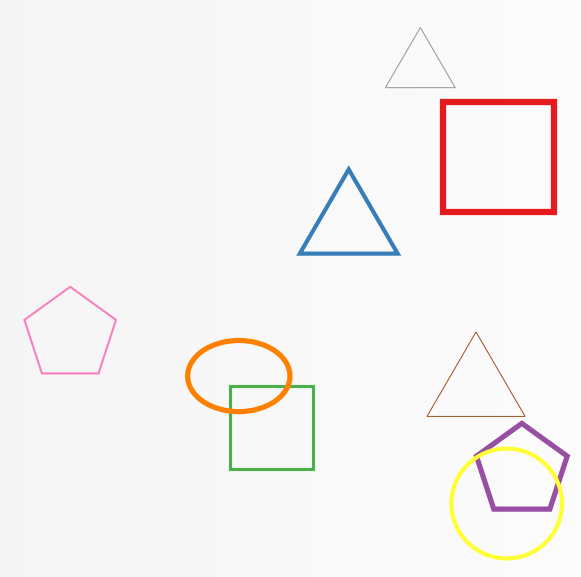[{"shape": "square", "thickness": 3, "radius": 0.48, "center": [0.858, 0.727]}, {"shape": "triangle", "thickness": 2, "radius": 0.49, "center": [0.6, 0.609]}, {"shape": "square", "thickness": 1.5, "radius": 0.36, "center": [0.467, 0.259]}, {"shape": "pentagon", "thickness": 2.5, "radius": 0.41, "center": [0.898, 0.184]}, {"shape": "oval", "thickness": 2.5, "radius": 0.44, "center": [0.411, 0.348]}, {"shape": "circle", "thickness": 2, "radius": 0.48, "center": [0.872, 0.127]}, {"shape": "triangle", "thickness": 0.5, "radius": 0.49, "center": [0.819, 0.327]}, {"shape": "pentagon", "thickness": 1, "radius": 0.41, "center": [0.121, 0.42]}, {"shape": "triangle", "thickness": 0.5, "radius": 0.35, "center": [0.723, 0.882]}]